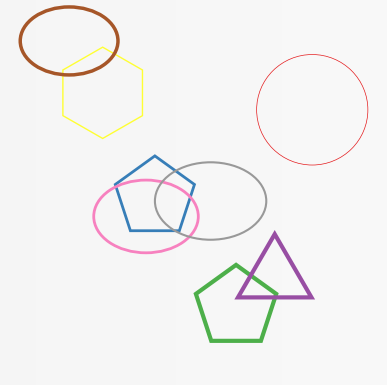[{"shape": "circle", "thickness": 0.5, "radius": 0.72, "center": [0.806, 0.715]}, {"shape": "pentagon", "thickness": 2, "radius": 0.54, "center": [0.4, 0.488]}, {"shape": "pentagon", "thickness": 3, "radius": 0.55, "center": [0.609, 0.203]}, {"shape": "triangle", "thickness": 3, "radius": 0.55, "center": [0.709, 0.282]}, {"shape": "hexagon", "thickness": 1, "radius": 0.59, "center": [0.265, 0.759]}, {"shape": "oval", "thickness": 2.5, "radius": 0.63, "center": [0.178, 0.894]}, {"shape": "oval", "thickness": 2, "radius": 0.67, "center": [0.377, 0.438]}, {"shape": "oval", "thickness": 1.5, "radius": 0.72, "center": [0.543, 0.478]}]